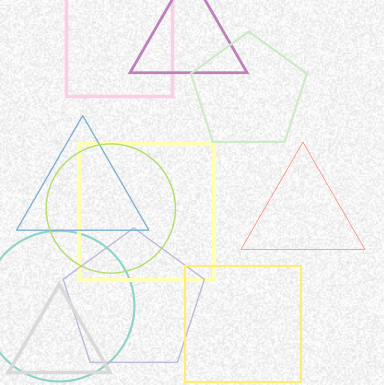[{"shape": "circle", "thickness": 1.5, "radius": 0.98, "center": [0.153, 0.205]}, {"shape": "square", "thickness": 3, "radius": 0.88, "center": [0.381, 0.449]}, {"shape": "pentagon", "thickness": 1, "radius": 0.96, "center": [0.348, 0.215]}, {"shape": "triangle", "thickness": 0.5, "radius": 0.93, "center": [0.787, 0.445]}, {"shape": "triangle", "thickness": 1, "radius": 0.99, "center": [0.215, 0.501]}, {"shape": "circle", "thickness": 1, "radius": 0.84, "center": [0.288, 0.458]}, {"shape": "square", "thickness": 2.5, "radius": 0.69, "center": [0.309, 0.889]}, {"shape": "triangle", "thickness": 2.5, "radius": 0.76, "center": [0.154, 0.109]}, {"shape": "triangle", "thickness": 2, "radius": 0.88, "center": [0.49, 0.899]}, {"shape": "pentagon", "thickness": 1.5, "radius": 0.79, "center": [0.646, 0.76]}, {"shape": "square", "thickness": 1.5, "radius": 0.75, "center": [0.632, 0.158]}]